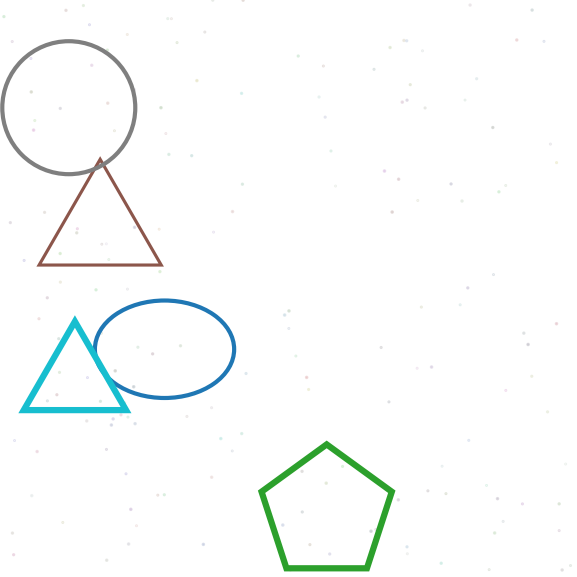[{"shape": "oval", "thickness": 2, "radius": 0.6, "center": [0.285, 0.394]}, {"shape": "pentagon", "thickness": 3, "radius": 0.59, "center": [0.566, 0.111]}, {"shape": "triangle", "thickness": 1.5, "radius": 0.61, "center": [0.173, 0.601]}, {"shape": "circle", "thickness": 2, "radius": 0.58, "center": [0.119, 0.813]}, {"shape": "triangle", "thickness": 3, "radius": 0.51, "center": [0.13, 0.34]}]